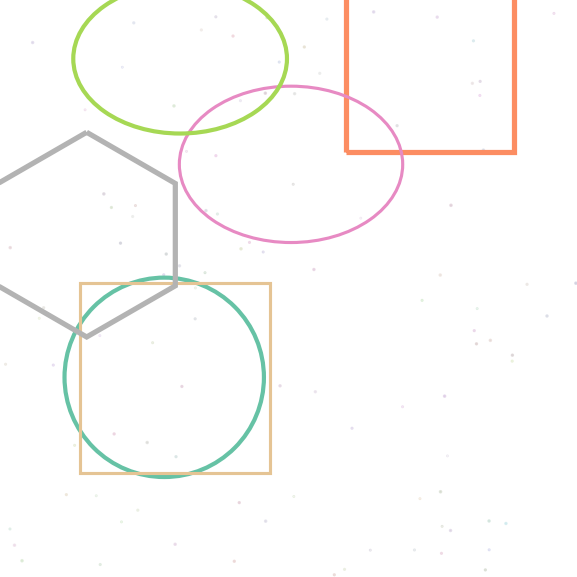[{"shape": "circle", "thickness": 2, "radius": 0.86, "center": [0.284, 0.346]}, {"shape": "square", "thickness": 2.5, "radius": 0.73, "center": [0.744, 0.881]}, {"shape": "oval", "thickness": 1.5, "radius": 0.97, "center": [0.504, 0.715]}, {"shape": "oval", "thickness": 2, "radius": 0.93, "center": [0.312, 0.897]}, {"shape": "square", "thickness": 1.5, "radius": 0.82, "center": [0.303, 0.345]}, {"shape": "hexagon", "thickness": 2.5, "radius": 0.89, "center": [0.15, 0.593]}]